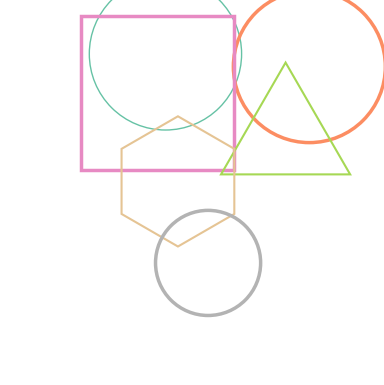[{"shape": "circle", "thickness": 1, "radius": 0.99, "center": [0.43, 0.86]}, {"shape": "circle", "thickness": 2.5, "radius": 0.99, "center": [0.804, 0.827]}, {"shape": "square", "thickness": 2.5, "radius": 1.0, "center": [0.409, 0.758]}, {"shape": "triangle", "thickness": 1.5, "radius": 0.97, "center": [0.742, 0.644]}, {"shape": "hexagon", "thickness": 1.5, "radius": 0.85, "center": [0.462, 0.529]}, {"shape": "circle", "thickness": 2.5, "radius": 0.68, "center": [0.54, 0.317]}]